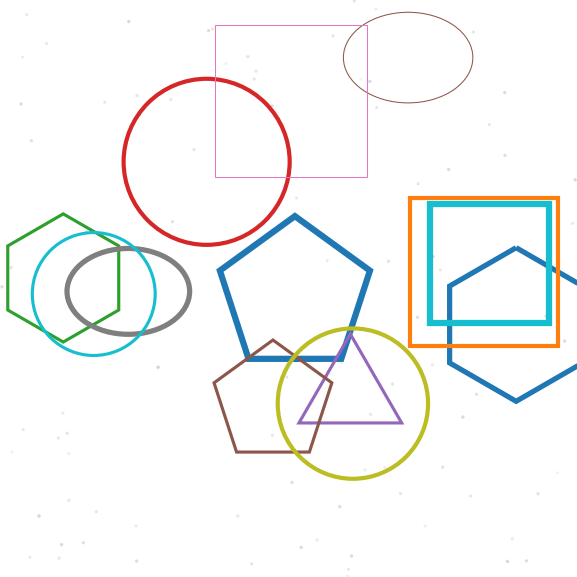[{"shape": "pentagon", "thickness": 3, "radius": 0.68, "center": [0.511, 0.488]}, {"shape": "hexagon", "thickness": 2.5, "radius": 0.67, "center": [0.894, 0.437]}, {"shape": "square", "thickness": 2, "radius": 0.64, "center": [0.838, 0.528]}, {"shape": "hexagon", "thickness": 1.5, "radius": 0.55, "center": [0.11, 0.518]}, {"shape": "circle", "thickness": 2, "radius": 0.72, "center": [0.358, 0.719]}, {"shape": "triangle", "thickness": 1.5, "radius": 0.51, "center": [0.607, 0.318]}, {"shape": "pentagon", "thickness": 1.5, "radius": 0.54, "center": [0.473, 0.303]}, {"shape": "oval", "thickness": 0.5, "radius": 0.56, "center": [0.707, 0.899]}, {"shape": "square", "thickness": 0.5, "radius": 0.66, "center": [0.505, 0.824]}, {"shape": "oval", "thickness": 2.5, "radius": 0.53, "center": [0.222, 0.495]}, {"shape": "circle", "thickness": 2, "radius": 0.65, "center": [0.611, 0.3]}, {"shape": "circle", "thickness": 1.5, "radius": 0.53, "center": [0.162, 0.49]}, {"shape": "square", "thickness": 3, "radius": 0.52, "center": [0.848, 0.543]}]